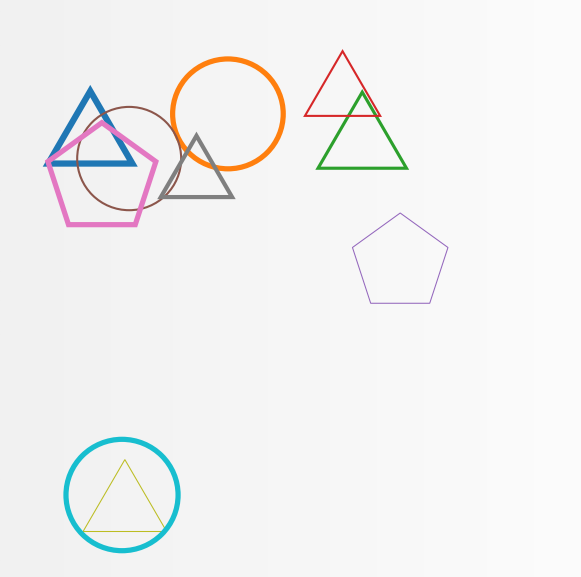[{"shape": "triangle", "thickness": 3, "radius": 0.42, "center": [0.155, 0.758]}, {"shape": "circle", "thickness": 2.5, "radius": 0.48, "center": [0.392, 0.802]}, {"shape": "triangle", "thickness": 1.5, "radius": 0.44, "center": [0.623, 0.752]}, {"shape": "triangle", "thickness": 1, "radius": 0.37, "center": [0.589, 0.836]}, {"shape": "pentagon", "thickness": 0.5, "radius": 0.43, "center": [0.689, 0.544]}, {"shape": "circle", "thickness": 1, "radius": 0.45, "center": [0.222, 0.725]}, {"shape": "pentagon", "thickness": 2.5, "radius": 0.49, "center": [0.175, 0.689]}, {"shape": "triangle", "thickness": 2, "radius": 0.35, "center": [0.338, 0.693]}, {"shape": "triangle", "thickness": 0.5, "radius": 0.42, "center": [0.215, 0.12]}, {"shape": "circle", "thickness": 2.5, "radius": 0.48, "center": [0.21, 0.142]}]